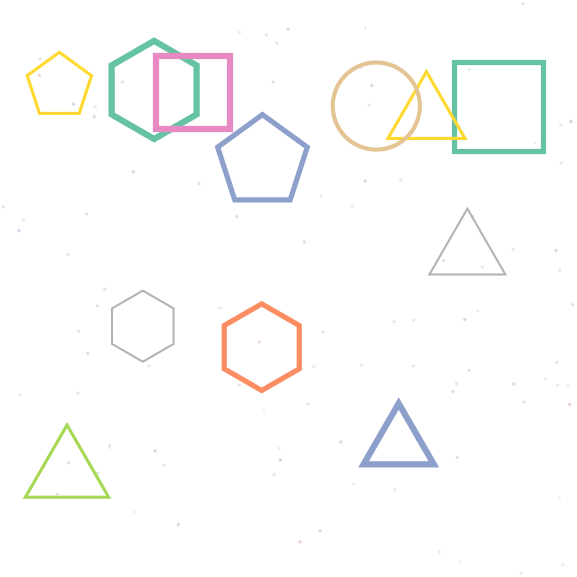[{"shape": "square", "thickness": 2.5, "radius": 0.39, "center": [0.864, 0.815]}, {"shape": "hexagon", "thickness": 3, "radius": 0.42, "center": [0.267, 0.843]}, {"shape": "hexagon", "thickness": 2.5, "radius": 0.38, "center": [0.453, 0.398]}, {"shape": "pentagon", "thickness": 2.5, "radius": 0.41, "center": [0.454, 0.719]}, {"shape": "triangle", "thickness": 3, "radius": 0.35, "center": [0.69, 0.23]}, {"shape": "square", "thickness": 3, "radius": 0.32, "center": [0.334, 0.839]}, {"shape": "triangle", "thickness": 1.5, "radius": 0.42, "center": [0.116, 0.18]}, {"shape": "triangle", "thickness": 1.5, "radius": 0.38, "center": [0.738, 0.798]}, {"shape": "pentagon", "thickness": 1.5, "radius": 0.29, "center": [0.103, 0.85]}, {"shape": "circle", "thickness": 2, "radius": 0.38, "center": [0.652, 0.816]}, {"shape": "triangle", "thickness": 1, "radius": 0.38, "center": [0.809, 0.562]}, {"shape": "hexagon", "thickness": 1, "radius": 0.31, "center": [0.247, 0.434]}]